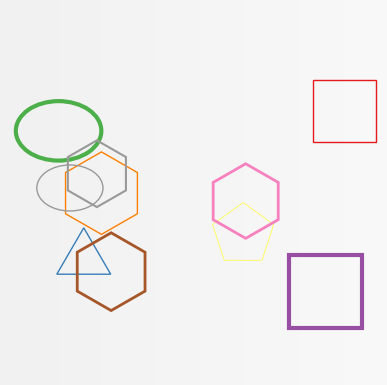[{"shape": "square", "thickness": 1, "radius": 0.4, "center": [0.89, 0.712]}, {"shape": "triangle", "thickness": 1, "radius": 0.4, "center": [0.216, 0.328]}, {"shape": "oval", "thickness": 3, "radius": 0.55, "center": [0.151, 0.66]}, {"shape": "square", "thickness": 3, "radius": 0.47, "center": [0.84, 0.242]}, {"shape": "hexagon", "thickness": 1, "radius": 0.54, "center": [0.262, 0.498]}, {"shape": "pentagon", "thickness": 0.5, "radius": 0.41, "center": [0.627, 0.391]}, {"shape": "hexagon", "thickness": 2, "radius": 0.5, "center": [0.287, 0.294]}, {"shape": "hexagon", "thickness": 2, "radius": 0.48, "center": [0.634, 0.478]}, {"shape": "hexagon", "thickness": 1.5, "radius": 0.43, "center": [0.25, 0.549]}, {"shape": "oval", "thickness": 1, "radius": 0.43, "center": [0.18, 0.512]}]